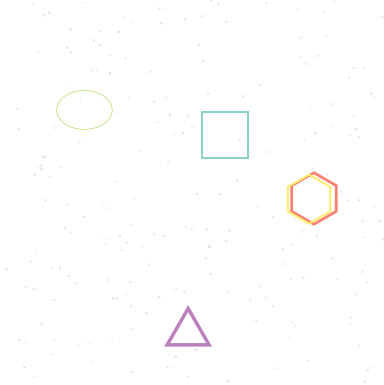[{"shape": "square", "thickness": 1.5, "radius": 0.3, "center": [0.584, 0.649]}, {"shape": "hexagon", "thickness": 2, "radius": 0.33, "center": [0.816, 0.484]}, {"shape": "oval", "thickness": 0.5, "radius": 0.36, "center": [0.219, 0.714]}, {"shape": "triangle", "thickness": 2.5, "radius": 0.31, "center": [0.489, 0.136]}, {"shape": "hexagon", "thickness": 1.5, "radius": 0.32, "center": [0.803, 0.483]}]